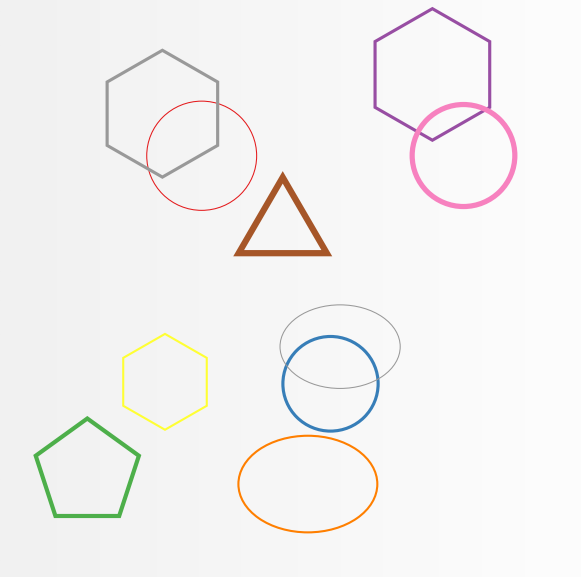[{"shape": "circle", "thickness": 0.5, "radius": 0.47, "center": [0.347, 0.729]}, {"shape": "circle", "thickness": 1.5, "radius": 0.41, "center": [0.569, 0.335]}, {"shape": "pentagon", "thickness": 2, "radius": 0.47, "center": [0.15, 0.181]}, {"shape": "hexagon", "thickness": 1.5, "radius": 0.57, "center": [0.744, 0.87]}, {"shape": "oval", "thickness": 1, "radius": 0.6, "center": [0.53, 0.161]}, {"shape": "hexagon", "thickness": 1, "radius": 0.41, "center": [0.284, 0.338]}, {"shape": "triangle", "thickness": 3, "radius": 0.44, "center": [0.486, 0.604]}, {"shape": "circle", "thickness": 2.5, "radius": 0.44, "center": [0.797, 0.73]}, {"shape": "hexagon", "thickness": 1.5, "radius": 0.55, "center": [0.279, 0.802]}, {"shape": "oval", "thickness": 0.5, "radius": 0.52, "center": [0.585, 0.399]}]